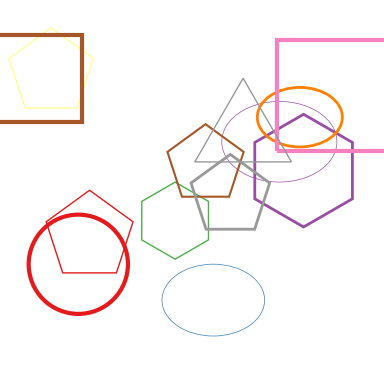[{"shape": "pentagon", "thickness": 1, "radius": 0.59, "center": [0.233, 0.387]}, {"shape": "circle", "thickness": 3, "radius": 0.64, "center": [0.203, 0.314]}, {"shape": "oval", "thickness": 0.5, "radius": 0.67, "center": [0.554, 0.221]}, {"shape": "hexagon", "thickness": 1, "radius": 0.5, "center": [0.455, 0.427]}, {"shape": "oval", "thickness": 0.5, "radius": 0.75, "center": [0.726, 0.632]}, {"shape": "hexagon", "thickness": 2, "radius": 0.73, "center": [0.789, 0.557]}, {"shape": "oval", "thickness": 2, "radius": 0.55, "center": [0.779, 0.696]}, {"shape": "pentagon", "thickness": 0.5, "radius": 0.58, "center": [0.133, 0.813]}, {"shape": "pentagon", "thickness": 1.5, "radius": 0.52, "center": [0.534, 0.573]}, {"shape": "square", "thickness": 3, "radius": 0.56, "center": [0.1, 0.797]}, {"shape": "square", "thickness": 3, "radius": 0.72, "center": [0.865, 0.751]}, {"shape": "triangle", "thickness": 1, "radius": 0.72, "center": [0.631, 0.652]}, {"shape": "pentagon", "thickness": 2, "radius": 0.54, "center": [0.598, 0.491]}]